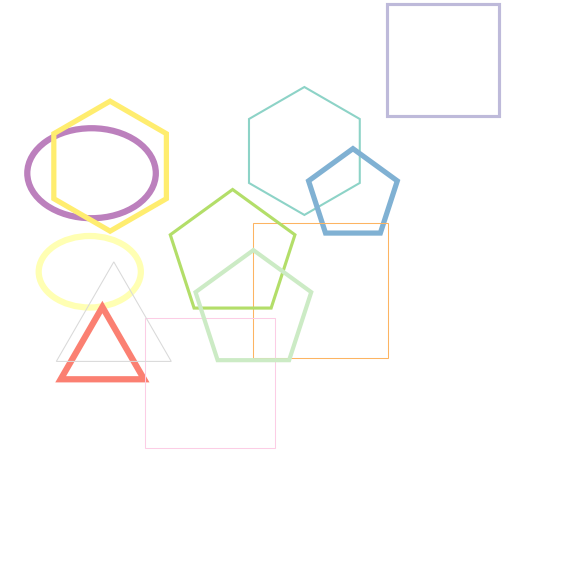[{"shape": "hexagon", "thickness": 1, "radius": 0.55, "center": [0.527, 0.738]}, {"shape": "oval", "thickness": 3, "radius": 0.44, "center": [0.155, 0.529]}, {"shape": "square", "thickness": 1.5, "radius": 0.49, "center": [0.767, 0.896]}, {"shape": "triangle", "thickness": 3, "radius": 0.42, "center": [0.177, 0.384]}, {"shape": "pentagon", "thickness": 2.5, "radius": 0.4, "center": [0.611, 0.661]}, {"shape": "square", "thickness": 0.5, "radius": 0.58, "center": [0.556, 0.497]}, {"shape": "pentagon", "thickness": 1.5, "radius": 0.57, "center": [0.403, 0.558]}, {"shape": "square", "thickness": 0.5, "radius": 0.56, "center": [0.363, 0.335]}, {"shape": "triangle", "thickness": 0.5, "radius": 0.57, "center": [0.197, 0.431]}, {"shape": "oval", "thickness": 3, "radius": 0.56, "center": [0.159, 0.699]}, {"shape": "pentagon", "thickness": 2, "radius": 0.53, "center": [0.439, 0.461]}, {"shape": "hexagon", "thickness": 2.5, "radius": 0.56, "center": [0.191, 0.711]}]